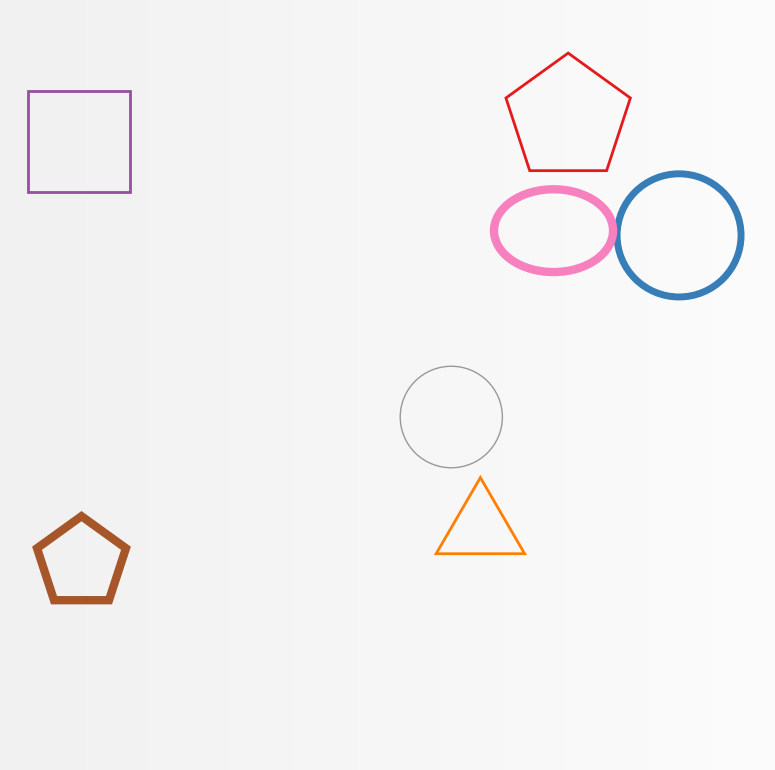[{"shape": "pentagon", "thickness": 1, "radius": 0.42, "center": [0.733, 0.847]}, {"shape": "circle", "thickness": 2.5, "radius": 0.4, "center": [0.876, 0.694]}, {"shape": "square", "thickness": 1, "radius": 0.33, "center": [0.102, 0.817]}, {"shape": "triangle", "thickness": 1, "radius": 0.33, "center": [0.62, 0.314]}, {"shape": "pentagon", "thickness": 3, "radius": 0.3, "center": [0.105, 0.269]}, {"shape": "oval", "thickness": 3, "radius": 0.38, "center": [0.714, 0.7]}, {"shape": "circle", "thickness": 0.5, "radius": 0.33, "center": [0.582, 0.458]}]